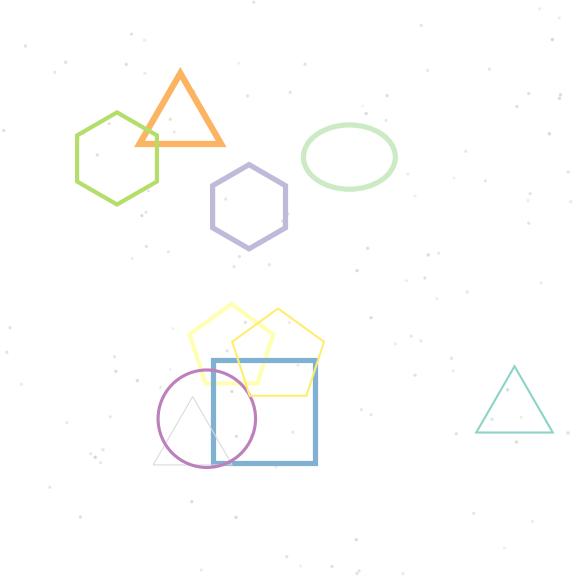[{"shape": "triangle", "thickness": 1, "radius": 0.38, "center": [0.891, 0.288]}, {"shape": "pentagon", "thickness": 2, "radius": 0.38, "center": [0.401, 0.397]}, {"shape": "hexagon", "thickness": 2.5, "radius": 0.36, "center": [0.431, 0.641]}, {"shape": "square", "thickness": 2.5, "radius": 0.44, "center": [0.457, 0.287]}, {"shape": "triangle", "thickness": 3, "radius": 0.41, "center": [0.312, 0.791]}, {"shape": "hexagon", "thickness": 2, "radius": 0.4, "center": [0.203, 0.725]}, {"shape": "triangle", "thickness": 0.5, "radius": 0.39, "center": [0.334, 0.234]}, {"shape": "circle", "thickness": 1.5, "radius": 0.42, "center": [0.358, 0.274]}, {"shape": "oval", "thickness": 2.5, "radius": 0.4, "center": [0.605, 0.727]}, {"shape": "pentagon", "thickness": 1, "radius": 0.42, "center": [0.482, 0.381]}]